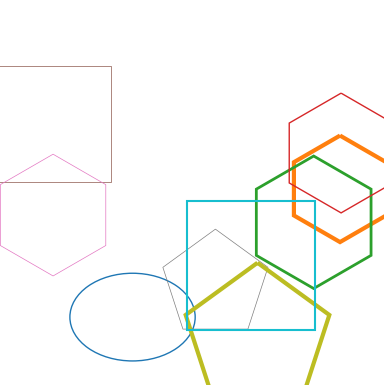[{"shape": "oval", "thickness": 1, "radius": 0.81, "center": [0.344, 0.176]}, {"shape": "hexagon", "thickness": 3, "radius": 0.69, "center": [0.883, 0.51]}, {"shape": "hexagon", "thickness": 2, "radius": 0.86, "center": [0.815, 0.423]}, {"shape": "hexagon", "thickness": 1, "radius": 0.78, "center": [0.886, 0.603]}, {"shape": "square", "thickness": 0.5, "radius": 0.75, "center": [0.137, 0.677]}, {"shape": "hexagon", "thickness": 0.5, "radius": 0.79, "center": [0.138, 0.441]}, {"shape": "pentagon", "thickness": 0.5, "radius": 0.72, "center": [0.56, 0.261]}, {"shape": "pentagon", "thickness": 3, "radius": 0.98, "center": [0.669, 0.121]}, {"shape": "square", "thickness": 1.5, "radius": 0.83, "center": [0.651, 0.31]}]